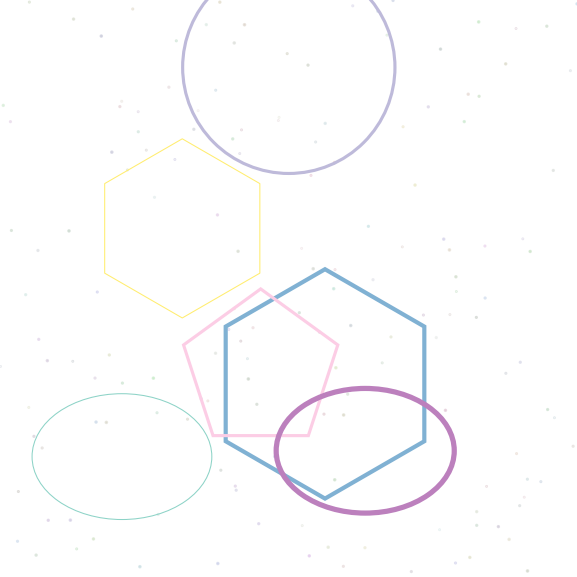[{"shape": "oval", "thickness": 0.5, "radius": 0.78, "center": [0.211, 0.208]}, {"shape": "circle", "thickness": 1.5, "radius": 0.92, "center": [0.5, 0.883]}, {"shape": "hexagon", "thickness": 2, "radius": 0.99, "center": [0.563, 0.334]}, {"shape": "pentagon", "thickness": 1.5, "radius": 0.7, "center": [0.451, 0.358]}, {"shape": "oval", "thickness": 2.5, "radius": 0.77, "center": [0.632, 0.219]}, {"shape": "hexagon", "thickness": 0.5, "radius": 0.78, "center": [0.316, 0.604]}]